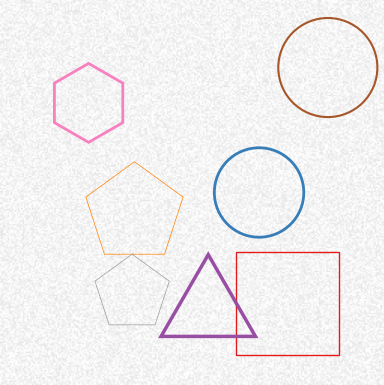[{"shape": "square", "thickness": 1, "radius": 0.67, "center": [0.746, 0.212]}, {"shape": "circle", "thickness": 2, "radius": 0.58, "center": [0.673, 0.5]}, {"shape": "triangle", "thickness": 2.5, "radius": 0.71, "center": [0.541, 0.197]}, {"shape": "pentagon", "thickness": 0.5, "radius": 0.66, "center": [0.349, 0.447]}, {"shape": "circle", "thickness": 1.5, "radius": 0.64, "center": [0.852, 0.825]}, {"shape": "hexagon", "thickness": 2, "radius": 0.51, "center": [0.23, 0.733]}, {"shape": "pentagon", "thickness": 0.5, "radius": 0.51, "center": [0.343, 0.238]}]